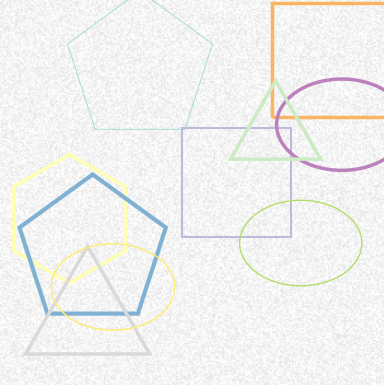[{"shape": "pentagon", "thickness": 0.5, "radius": 0.99, "center": [0.364, 0.825]}, {"shape": "hexagon", "thickness": 2.5, "radius": 0.83, "center": [0.18, 0.432]}, {"shape": "square", "thickness": 1.5, "radius": 0.7, "center": [0.615, 0.526]}, {"shape": "pentagon", "thickness": 3, "radius": 1.0, "center": [0.241, 0.347]}, {"shape": "square", "thickness": 2.5, "radius": 0.74, "center": [0.856, 0.844]}, {"shape": "oval", "thickness": 1, "radius": 0.79, "center": [0.781, 0.369]}, {"shape": "triangle", "thickness": 2.5, "radius": 0.93, "center": [0.228, 0.174]}, {"shape": "oval", "thickness": 2.5, "radius": 0.85, "center": [0.888, 0.676]}, {"shape": "triangle", "thickness": 2.5, "radius": 0.68, "center": [0.716, 0.654]}, {"shape": "oval", "thickness": 1, "radius": 0.8, "center": [0.293, 0.254]}]